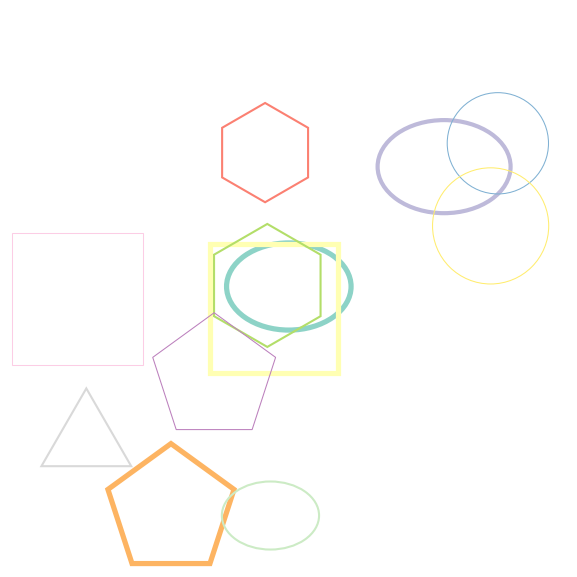[{"shape": "oval", "thickness": 2.5, "radius": 0.54, "center": [0.5, 0.503]}, {"shape": "square", "thickness": 2.5, "radius": 0.56, "center": [0.474, 0.465]}, {"shape": "oval", "thickness": 2, "radius": 0.58, "center": [0.769, 0.711]}, {"shape": "hexagon", "thickness": 1, "radius": 0.43, "center": [0.459, 0.735]}, {"shape": "circle", "thickness": 0.5, "radius": 0.44, "center": [0.862, 0.751]}, {"shape": "pentagon", "thickness": 2.5, "radius": 0.57, "center": [0.296, 0.116]}, {"shape": "hexagon", "thickness": 1, "radius": 0.53, "center": [0.463, 0.505]}, {"shape": "square", "thickness": 0.5, "radius": 0.57, "center": [0.134, 0.482]}, {"shape": "triangle", "thickness": 1, "radius": 0.45, "center": [0.149, 0.237]}, {"shape": "pentagon", "thickness": 0.5, "radius": 0.56, "center": [0.371, 0.346]}, {"shape": "oval", "thickness": 1, "radius": 0.42, "center": [0.468, 0.106]}, {"shape": "circle", "thickness": 0.5, "radius": 0.5, "center": [0.85, 0.608]}]